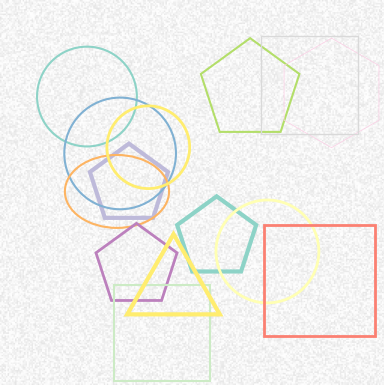[{"shape": "pentagon", "thickness": 3, "radius": 0.54, "center": [0.563, 0.382]}, {"shape": "circle", "thickness": 1.5, "radius": 0.65, "center": [0.226, 0.749]}, {"shape": "circle", "thickness": 2, "radius": 0.67, "center": [0.695, 0.347]}, {"shape": "pentagon", "thickness": 3, "radius": 0.53, "center": [0.335, 0.52]}, {"shape": "square", "thickness": 2, "radius": 0.72, "center": [0.829, 0.271]}, {"shape": "circle", "thickness": 1.5, "radius": 0.73, "center": [0.312, 0.601]}, {"shape": "oval", "thickness": 1.5, "radius": 0.68, "center": [0.304, 0.503]}, {"shape": "pentagon", "thickness": 1.5, "radius": 0.67, "center": [0.65, 0.766]}, {"shape": "hexagon", "thickness": 0.5, "radius": 0.71, "center": [0.861, 0.759]}, {"shape": "square", "thickness": 1, "radius": 0.63, "center": [0.804, 0.78]}, {"shape": "pentagon", "thickness": 2, "radius": 0.55, "center": [0.355, 0.309]}, {"shape": "square", "thickness": 1.5, "radius": 0.62, "center": [0.42, 0.135]}, {"shape": "circle", "thickness": 2, "radius": 0.54, "center": [0.385, 0.618]}, {"shape": "triangle", "thickness": 3, "radius": 0.69, "center": [0.451, 0.253]}]